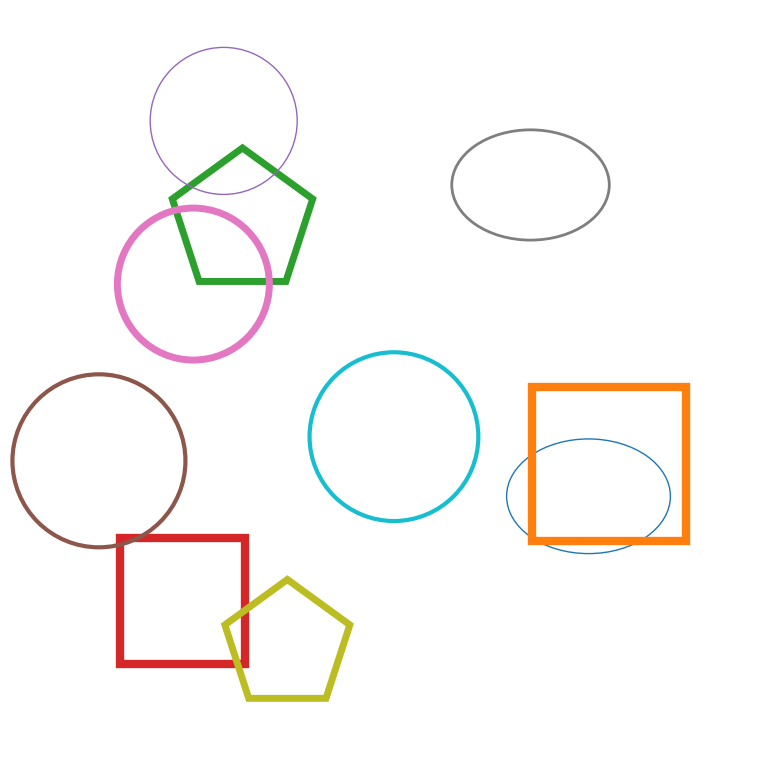[{"shape": "oval", "thickness": 0.5, "radius": 0.53, "center": [0.764, 0.355]}, {"shape": "square", "thickness": 3, "radius": 0.5, "center": [0.791, 0.397]}, {"shape": "pentagon", "thickness": 2.5, "radius": 0.48, "center": [0.315, 0.712]}, {"shape": "square", "thickness": 3, "radius": 0.41, "center": [0.237, 0.219]}, {"shape": "circle", "thickness": 0.5, "radius": 0.48, "center": [0.291, 0.843]}, {"shape": "circle", "thickness": 1.5, "radius": 0.56, "center": [0.128, 0.402]}, {"shape": "circle", "thickness": 2.5, "radius": 0.49, "center": [0.251, 0.631]}, {"shape": "oval", "thickness": 1, "radius": 0.51, "center": [0.689, 0.76]}, {"shape": "pentagon", "thickness": 2.5, "radius": 0.43, "center": [0.373, 0.162]}, {"shape": "circle", "thickness": 1.5, "radius": 0.55, "center": [0.512, 0.433]}]